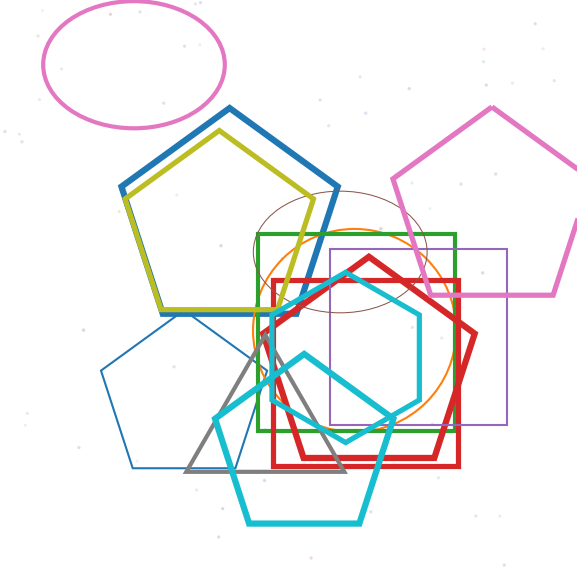[{"shape": "pentagon", "thickness": 1, "radius": 0.76, "center": [0.319, 0.311]}, {"shape": "pentagon", "thickness": 3, "radius": 0.98, "center": [0.398, 0.615]}, {"shape": "circle", "thickness": 1, "radius": 0.88, "center": [0.614, 0.427]}, {"shape": "square", "thickness": 2, "radius": 0.85, "center": [0.617, 0.423]}, {"shape": "square", "thickness": 2.5, "radius": 0.8, "center": [0.632, 0.353]}, {"shape": "pentagon", "thickness": 3, "radius": 0.96, "center": [0.639, 0.362]}, {"shape": "square", "thickness": 1, "radius": 0.77, "center": [0.725, 0.416]}, {"shape": "oval", "thickness": 0.5, "radius": 0.75, "center": [0.589, 0.563]}, {"shape": "oval", "thickness": 2, "radius": 0.79, "center": [0.232, 0.887]}, {"shape": "pentagon", "thickness": 2.5, "radius": 0.9, "center": [0.852, 0.634]}, {"shape": "triangle", "thickness": 2, "radius": 0.79, "center": [0.459, 0.261]}, {"shape": "pentagon", "thickness": 2.5, "radius": 0.86, "center": [0.38, 0.602]}, {"shape": "pentagon", "thickness": 3, "radius": 0.81, "center": [0.527, 0.224]}, {"shape": "hexagon", "thickness": 2.5, "radius": 0.74, "center": [0.599, 0.38]}]